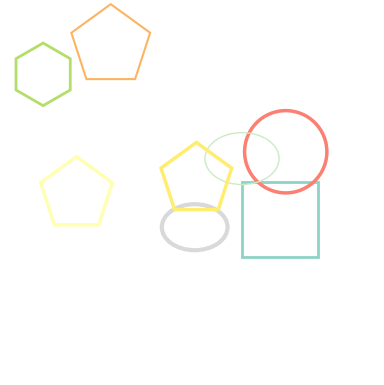[{"shape": "square", "thickness": 2, "radius": 0.49, "center": [0.727, 0.43]}, {"shape": "pentagon", "thickness": 2.5, "radius": 0.49, "center": [0.199, 0.495]}, {"shape": "circle", "thickness": 2.5, "radius": 0.53, "center": [0.742, 0.606]}, {"shape": "pentagon", "thickness": 1.5, "radius": 0.54, "center": [0.288, 0.882]}, {"shape": "hexagon", "thickness": 2, "radius": 0.41, "center": [0.112, 0.807]}, {"shape": "oval", "thickness": 3, "radius": 0.43, "center": [0.506, 0.41]}, {"shape": "oval", "thickness": 1, "radius": 0.48, "center": [0.629, 0.588]}, {"shape": "pentagon", "thickness": 2.5, "radius": 0.48, "center": [0.51, 0.534]}]